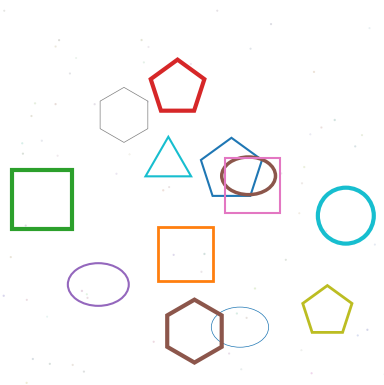[{"shape": "oval", "thickness": 0.5, "radius": 0.37, "center": [0.623, 0.15]}, {"shape": "pentagon", "thickness": 1.5, "radius": 0.42, "center": [0.601, 0.559]}, {"shape": "square", "thickness": 2, "radius": 0.35, "center": [0.482, 0.341]}, {"shape": "square", "thickness": 3, "radius": 0.39, "center": [0.109, 0.481]}, {"shape": "pentagon", "thickness": 3, "radius": 0.37, "center": [0.461, 0.772]}, {"shape": "oval", "thickness": 1.5, "radius": 0.4, "center": [0.255, 0.261]}, {"shape": "hexagon", "thickness": 3, "radius": 0.41, "center": [0.505, 0.14]}, {"shape": "oval", "thickness": 2.5, "radius": 0.35, "center": [0.646, 0.543]}, {"shape": "square", "thickness": 1.5, "radius": 0.36, "center": [0.656, 0.517]}, {"shape": "hexagon", "thickness": 0.5, "radius": 0.36, "center": [0.322, 0.702]}, {"shape": "pentagon", "thickness": 2, "radius": 0.34, "center": [0.85, 0.191]}, {"shape": "triangle", "thickness": 1.5, "radius": 0.34, "center": [0.437, 0.576]}, {"shape": "circle", "thickness": 3, "radius": 0.36, "center": [0.898, 0.44]}]